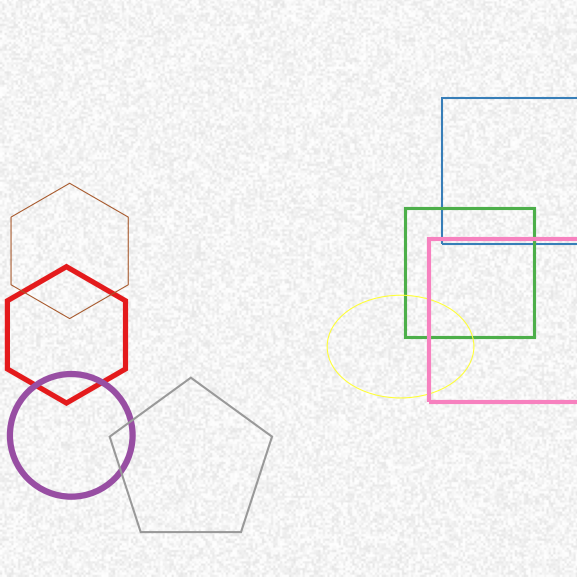[{"shape": "hexagon", "thickness": 2.5, "radius": 0.59, "center": [0.115, 0.419]}, {"shape": "square", "thickness": 1, "radius": 0.63, "center": [0.892, 0.703]}, {"shape": "square", "thickness": 1.5, "radius": 0.56, "center": [0.813, 0.528]}, {"shape": "circle", "thickness": 3, "radius": 0.53, "center": [0.123, 0.245]}, {"shape": "oval", "thickness": 0.5, "radius": 0.64, "center": [0.694, 0.399]}, {"shape": "hexagon", "thickness": 0.5, "radius": 0.59, "center": [0.121, 0.565]}, {"shape": "square", "thickness": 2, "radius": 0.71, "center": [0.883, 0.445]}, {"shape": "pentagon", "thickness": 1, "radius": 0.74, "center": [0.33, 0.197]}]